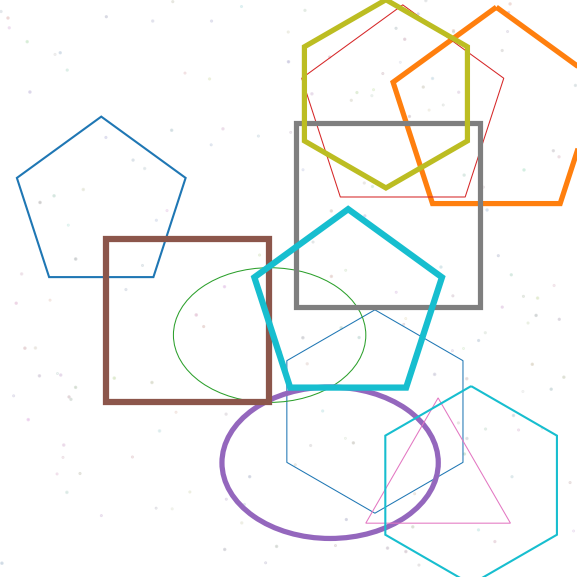[{"shape": "pentagon", "thickness": 1, "radius": 0.77, "center": [0.175, 0.644]}, {"shape": "hexagon", "thickness": 0.5, "radius": 0.88, "center": [0.649, 0.287]}, {"shape": "pentagon", "thickness": 2.5, "radius": 0.94, "center": [0.859, 0.799]}, {"shape": "oval", "thickness": 0.5, "radius": 0.83, "center": [0.467, 0.419]}, {"shape": "pentagon", "thickness": 0.5, "radius": 0.92, "center": [0.697, 0.807]}, {"shape": "oval", "thickness": 2.5, "radius": 0.94, "center": [0.572, 0.198]}, {"shape": "square", "thickness": 3, "radius": 0.71, "center": [0.324, 0.444]}, {"shape": "triangle", "thickness": 0.5, "radius": 0.72, "center": [0.759, 0.166]}, {"shape": "square", "thickness": 2.5, "radius": 0.8, "center": [0.672, 0.627]}, {"shape": "hexagon", "thickness": 2.5, "radius": 0.81, "center": [0.668, 0.837]}, {"shape": "pentagon", "thickness": 3, "radius": 0.85, "center": [0.603, 0.466]}, {"shape": "hexagon", "thickness": 1, "radius": 0.86, "center": [0.816, 0.159]}]